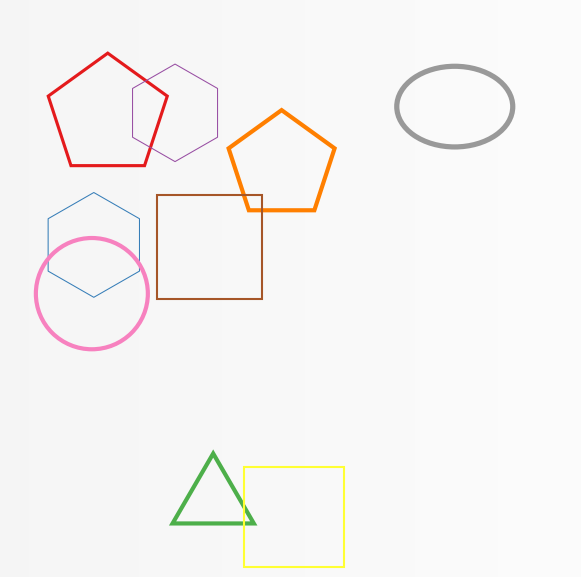[{"shape": "pentagon", "thickness": 1.5, "radius": 0.54, "center": [0.185, 0.799]}, {"shape": "hexagon", "thickness": 0.5, "radius": 0.45, "center": [0.161, 0.575]}, {"shape": "triangle", "thickness": 2, "radius": 0.4, "center": [0.367, 0.133]}, {"shape": "hexagon", "thickness": 0.5, "radius": 0.42, "center": [0.301, 0.804]}, {"shape": "pentagon", "thickness": 2, "radius": 0.48, "center": [0.484, 0.713]}, {"shape": "square", "thickness": 1, "radius": 0.43, "center": [0.506, 0.104]}, {"shape": "square", "thickness": 1, "radius": 0.45, "center": [0.36, 0.571]}, {"shape": "circle", "thickness": 2, "radius": 0.48, "center": [0.158, 0.491]}, {"shape": "oval", "thickness": 2.5, "radius": 0.5, "center": [0.782, 0.815]}]